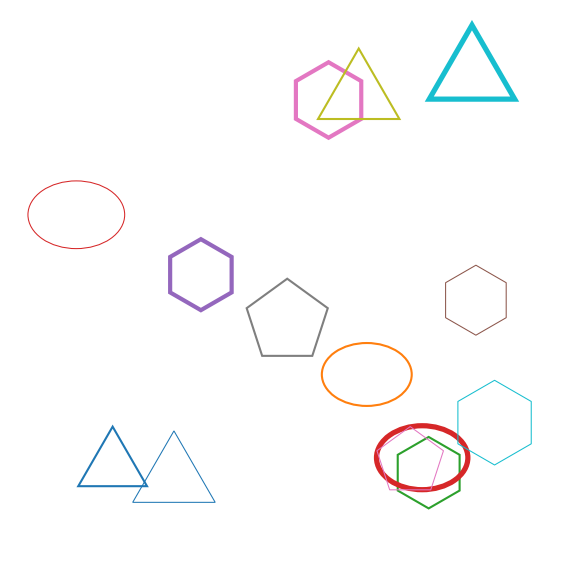[{"shape": "triangle", "thickness": 0.5, "radius": 0.41, "center": [0.301, 0.171]}, {"shape": "triangle", "thickness": 1, "radius": 0.34, "center": [0.195, 0.192]}, {"shape": "oval", "thickness": 1, "radius": 0.39, "center": [0.635, 0.351]}, {"shape": "hexagon", "thickness": 1, "radius": 0.31, "center": [0.742, 0.181]}, {"shape": "oval", "thickness": 2.5, "radius": 0.4, "center": [0.731, 0.207]}, {"shape": "oval", "thickness": 0.5, "radius": 0.42, "center": [0.132, 0.627]}, {"shape": "hexagon", "thickness": 2, "radius": 0.31, "center": [0.348, 0.524]}, {"shape": "hexagon", "thickness": 0.5, "radius": 0.3, "center": [0.824, 0.479]}, {"shape": "pentagon", "thickness": 0.5, "radius": 0.3, "center": [0.71, 0.2]}, {"shape": "hexagon", "thickness": 2, "radius": 0.33, "center": [0.569, 0.826]}, {"shape": "pentagon", "thickness": 1, "radius": 0.37, "center": [0.497, 0.443]}, {"shape": "triangle", "thickness": 1, "radius": 0.41, "center": [0.621, 0.834]}, {"shape": "hexagon", "thickness": 0.5, "radius": 0.37, "center": [0.856, 0.267]}, {"shape": "triangle", "thickness": 2.5, "radius": 0.43, "center": [0.817, 0.87]}]